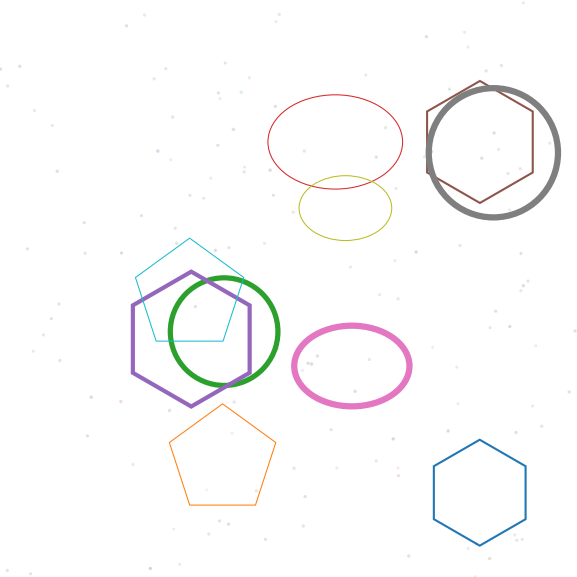[{"shape": "hexagon", "thickness": 1, "radius": 0.46, "center": [0.831, 0.146]}, {"shape": "pentagon", "thickness": 0.5, "radius": 0.48, "center": [0.385, 0.203]}, {"shape": "circle", "thickness": 2.5, "radius": 0.47, "center": [0.388, 0.425]}, {"shape": "oval", "thickness": 0.5, "radius": 0.58, "center": [0.581, 0.753]}, {"shape": "hexagon", "thickness": 2, "radius": 0.58, "center": [0.331, 0.412]}, {"shape": "hexagon", "thickness": 1, "radius": 0.53, "center": [0.831, 0.753]}, {"shape": "oval", "thickness": 3, "radius": 0.5, "center": [0.609, 0.365]}, {"shape": "circle", "thickness": 3, "radius": 0.56, "center": [0.854, 0.735]}, {"shape": "oval", "thickness": 0.5, "radius": 0.4, "center": [0.598, 0.639]}, {"shape": "pentagon", "thickness": 0.5, "radius": 0.49, "center": [0.328, 0.488]}]